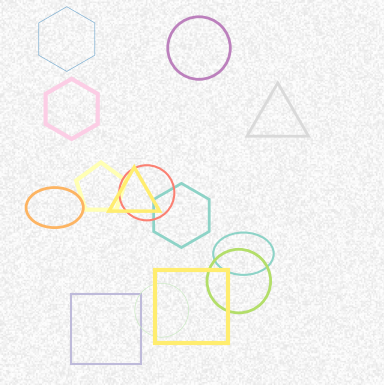[{"shape": "oval", "thickness": 1.5, "radius": 0.39, "center": [0.632, 0.341]}, {"shape": "hexagon", "thickness": 2, "radius": 0.42, "center": [0.471, 0.44]}, {"shape": "pentagon", "thickness": 3, "radius": 0.34, "center": [0.262, 0.51]}, {"shape": "square", "thickness": 1.5, "radius": 0.45, "center": [0.274, 0.146]}, {"shape": "circle", "thickness": 1.5, "radius": 0.36, "center": [0.381, 0.499]}, {"shape": "hexagon", "thickness": 0.5, "radius": 0.42, "center": [0.173, 0.899]}, {"shape": "oval", "thickness": 2, "radius": 0.37, "center": [0.142, 0.461]}, {"shape": "circle", "thickness": 2, "radius": 0.41, "center": [0.62, 0.27]}, {"shape": "hexagon", "thickness": 3, "radius": 0.39, "center": [0.186, 0.717]}, {"shape": "triangle", "thickness": 2, "radius": 0.46, "center": [0.721, 0.692]}, {"shape": "circle", "thickness": 2, "radius": 0.41, "center": [0.517, 0.875]}, {"shape": "circle", "thickness": 0.5, "radius": 0.35, "center": [0.42, 0.194]}, {"shape": "square", "thickness": 3, "radius": 0.47, "center": [0.497, 0.205]}, {"shape": "triangle", "thickness": 2.5, "radius": 0.38, "center": [0.349, 0.49]}]